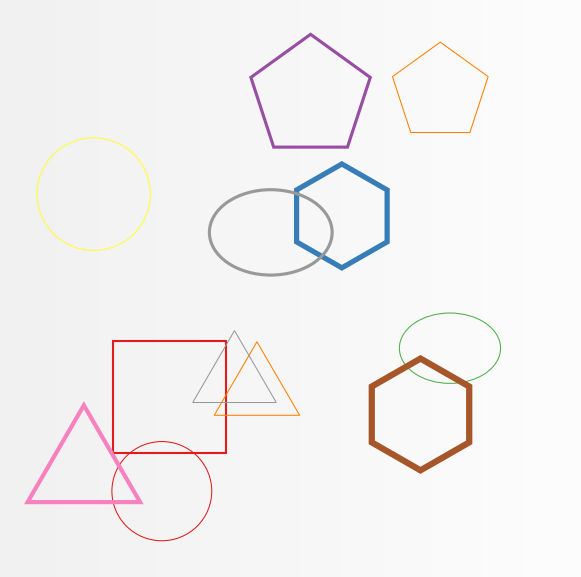[{"shape": "square", "thickness": 1, "radius": 0.49, "center": [0.292, 0.311]}, {"shape": "circle", "thickness": 0.5, "radius": 0.43, "center": [0.278, 0.149]}, {"shape": "hexagon", "thickness": 2.5, "radius": 0.45, "center": [0.588, 0.625]}, {"shape": "oval", "thickness": 0.5, "radius": 0.44, "center": [0.774, 0.396]}, {"shape": "pentagon", "thickness": 1.5, "radius": 0.54, "center": [0.534, 0.832]}, {"shape": "triangle", "thickness": 0.5, "radius": 0.42, "center": [0.442, 0.322]}, {"shape": "pentagon", "thickness": 0.5, "radius": 0.43, "center": [0.758, 0.84]}, {"shape": "circle", "thickness": 0.5, "radius": 0.49, "center": [0.161, 0.663]}, {"shape": "hexagon", "thickness": 3, "radius": 0.48, "center": [0.723, 0.281]}, {"shape": "triangle", "thickness": 2, "radius": 0.56, "center": [0.144, 0.186]}, {"shape": "triangle", "thickness": 0.5, "radius": 0.42, "center": [0.403, 0.344]}, {"shape": "oval", "thickness": 1.5, "radius": 0.53, "center": [0.466, 0.597]}]